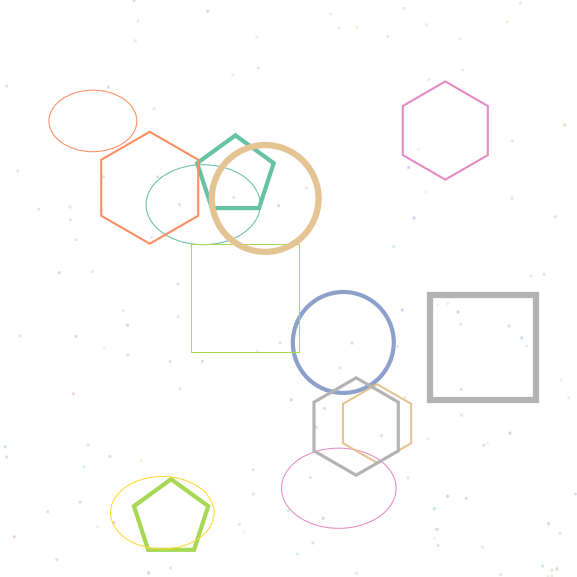[{"shape": "pentagon", "thickness": 2, "radius": 0.35, "center": [0.408, 0.695]}, {"shape": "oval", "thickness": 0.5, "radius": 0.49, "center": [0.352, 0.645]}, {"shape": "hexagon", "thickness": 1, "radius": 0.48, "center": [0.259, 0.674]}, {"shape": "oval", "thickness": 0.5, "radius": 0.38, "center": [0.161, 0.79]}, {"shape": "circle", "thickness": 2, "radius": 0.44, "center": [0.594, 0.406]}, {"shape": "hexagon", "thickness": 1, "radius": 0.43, "center": [0.771, 0.773]}, {"shape": "oval", "thickness": 0.5, "radius": 0.5, "center": [0.587, 0.154]}, {"shape": "pentagon", "thickness": 2, "radius": 0.34, "center": [0.296, 0.102]}, {"shape": "square", "thickness": 0.5, "radius": 0.47, "center": [0.424, 0.483]}, {"shape": "oval", "thickness": 0.5, "radius": 0.45, "center": [0.281, 0.111]}, {"shape": "hexagon", "thickness": 1, "radius": 0.34, "center": [0.653, 0.266]}, {"shape": "circle", "thickness": 3, "radius": 0.46, "center": [0.459, 0.655]}, {"shape": "square", "thickness": 3, "radius": 0.46, "center": [0.836, 0.397]}, {"shape": "hexagon", "thickness": 1.5, "radius": 0.42, "center": [0.617, 0.261]}]